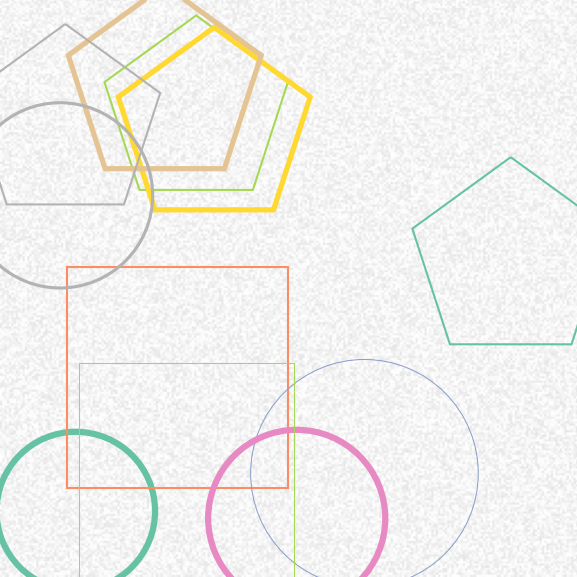[{"shape": "circle", "thickness": 3, "radius": 0.69, "center": [0.131, 0.114]}, {"shape": "pentagon", "thickness": 1, "radius": 0.9, "center": [0.884, 0.548]}, {"shape": "square", "thickness": 1, "radius": 0.96, "center": [0.307, 0.346]}, {"shape": "circle", "thickness": 0.5, "radius": 0.99, "center": [0.631, 0.18]}, {"shape": "circle", "thickness": 3, "radius": 0.77, "center": [0.514, 0.102]}, {"shape": "pentagon", "thickness": 1, "radius": 0.83, "center": [0.34, 0.805]}, {"shape": "square", "thickness": 0.5, "radius": 0.93, "center": [0.322, 0.185]}, {"shape": "pentagon", "thickness": 2.5, "radius": 0.87, "center": [0.371, 0.777]}, {"shape": "pentagon", "thickness": 2.5, "radius": 0.88, "center": [0.285, 0.849]}, {"shape": "pentagon", "thickness": 1, "radius": 0.86, "center": [0.113, 0.785]}, {"shape": "circle", "thickness": 1.5, "radius": 0.8, "center": [0.104, 0.661]}]